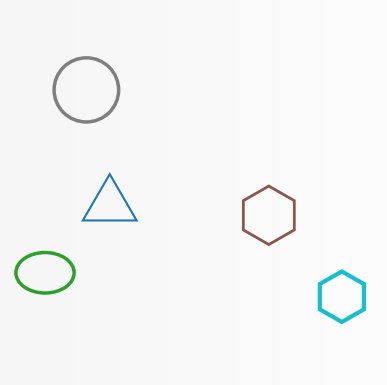[{"shape": "triangle", "thickness": 1.5, "radius": 0.4, "center": [0.283, 0.467]}, {"shape": "oval", "thickness": 2.5, "radius": 0.38, "center": [0.116, 0.292]}, {"shape": "hexagon", "thickness": 2, "radius": 0.38, "center": [0.694, 0.441]}, {"shape": "circle", "thickness": 2.5, "radius": 0.42, "center": [0.223, 0.767]}, {"shape": "hexagon", "thickness": 3, "radius": 0.33, "center": [0.882, 0.229]}]